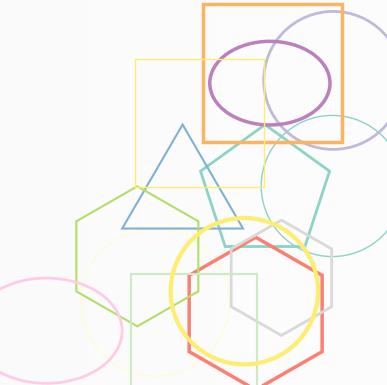[{"shape": "circle", "thickness": 1, "radius": 0.92, "center": [0.857, 0.517]}, {"shape": "pentagon", "thickness": 2, "radius": 0.88, "center": [0.684, 0.501]}, {"shape": "circle", "thickness": 0.5, "radius": 0.96, "center": [0.4, 0.215]}, {"shape": "circle", "thickness": 2, "radius": 0.9, "center": [0.86, 0.791]}, {"shape": "hexagon", "thickness": 2.5, "radius": 0.99, "center": [0.66, 0.186]}, {"shape": "triangle", "thickness": 1.5, "radius": 0.9, "center": [0.471, 0.496]}, {"shape": "square", "thickness": 2.5, "radius": 0.9, "center": [0.703, 0.811]}, {"shape": "hexagon", "thickness": 1.5, "radius": 0.91, "center": [0.354, 0.334]}, {"shape": "oval", "thickness": 2, "radius": 0.98, "center": [0.12, 0.141]}, {"shape": "hexagon", "thickness": 2, "radius": 0.75, "center": [0.726, 0.278]}, {"shape": "oval", "thickness": 2.5, "radius": 0.78, "center": [0.696, 0.784]}, {"shape": "square", "thickness": 1.5, "radius": 0.82, "center": [0.5, 0.124]}, {"shape": "square", "thickness": 1, "radius": 0.83, "center": [0.515, 0.68]}, {"shape": "circle", "thickness": 3, "radius": 0.95, "center": [0.63, 0.244]}]